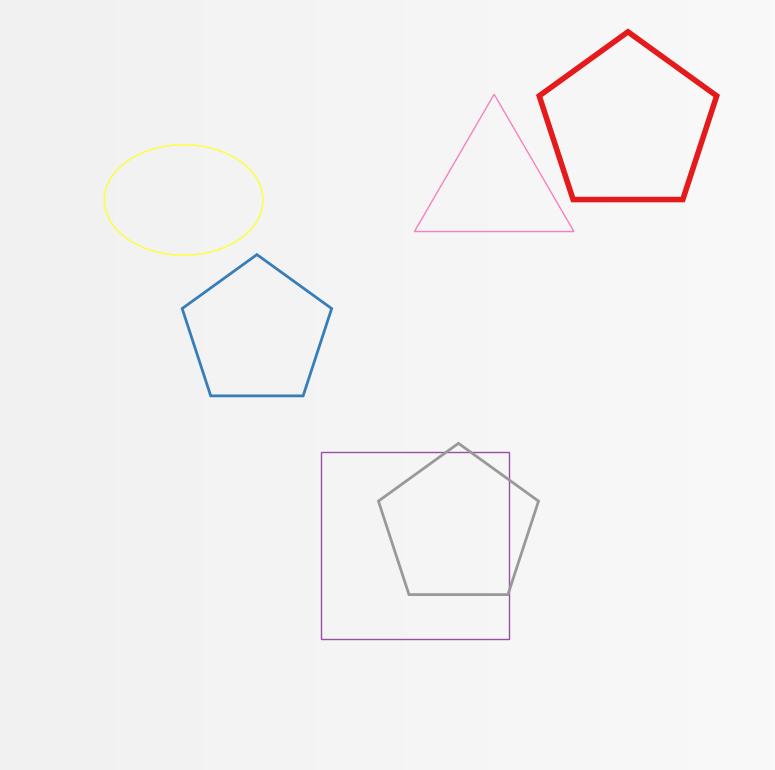[{"shape": "pentagon", "thickness": 2, "radius": 0.6, "center": [0.81, 0.838]}, {"shape": "pentagon", "thickness": 1, "radius": 0.51, "center": [0.332, 0.568]}, {"shape": "square", "thickness": 0.5, "radius": 0.61, "center": [0.535, 0.291]}, {"shape": "oval", "thickness": 0.5, "radius": 0.51, "center": [0.237, 0.74]}, {"shape": "triangle", "thickness": 0.5, "radius": 0.59, "center": [0.638, 0.759]}, {"shape": "pentagon", "thickness": 1, "radius": 0.54, "center": [0.592, 0.316]}]